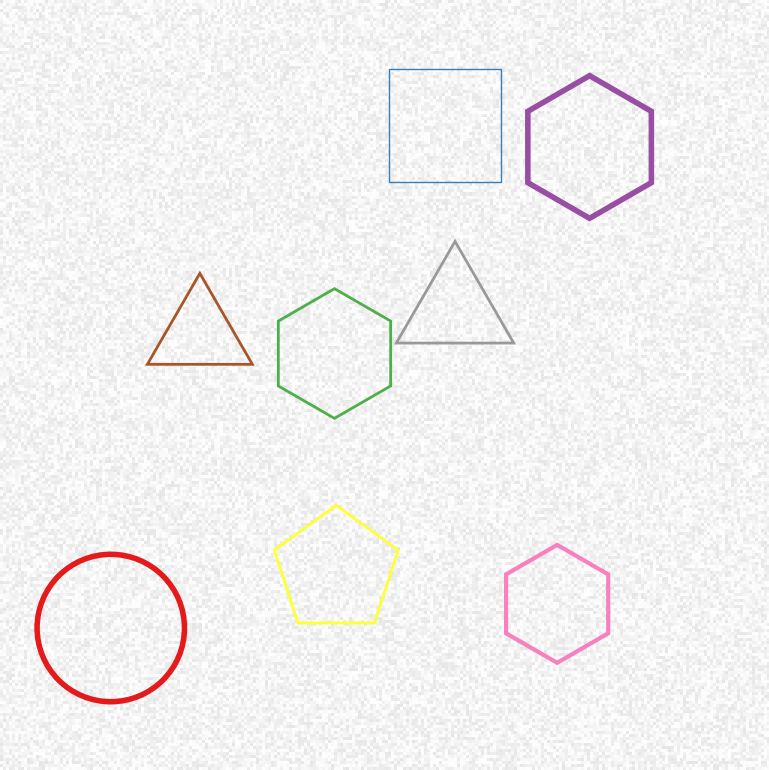[{"shape": "circle", "thickness": 2, "radius": 0.48, "center": [0.144, 0.184]}, {"shape": "square", "thickness": 0.5, "radius": 0.36, "center": [0.578, 0.837]}, {"shape": "hexagon", "thickness": 1, "radius": 0.42, "center": [0.434, 0.541]}, {"shape": "hexagon", "thickness": 2, "radius": 0.46, "center": [0.766, 0.809]}, {"shape": "pentagon", "thickness": 1, "radius": 0.42, "center": [0.437, 0.259]}, {"shape": "triangle", "thickness": 1, "radius": 0.39, "center": [0.26, 0.566]}, {"shape": "hexagon", "thickness": 1.5, "radius": 0.38, "center": [0.724, 0.216]}, {"shape": "triangle", "thickness": 1, "radius": 0.44, "center": [0.591, 0.598]}]